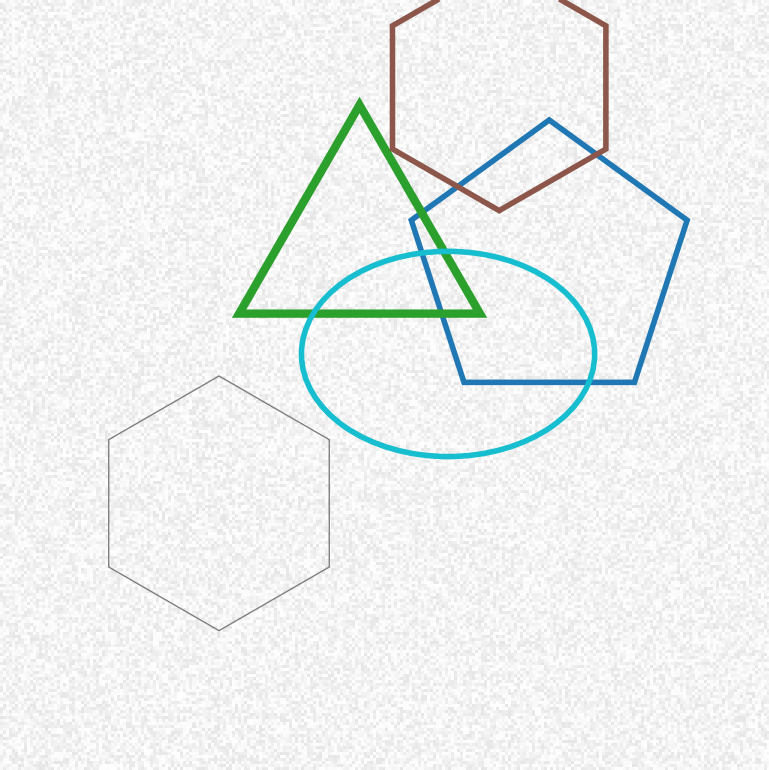[{"shape": "pentagon", "thickness": 2, "radius": 0.94, "center": [0.713, 0.656]}, {"shape": "triangle", "thickness": 3, "radius": 0.9, "center": [0.467, 0.683]}, {"shape": "hexagon", "thickness": 2, "radius": 0.8, "center": [0.648, 0.886]}, {"shape": "hexagon", "thickness": 0.5, "radius": 0.83, "center": [0.284, 0.346]}, {"shape": "oval", "thickness": 2, "radius": 0.95, "center": [0.582, 0.54]}]